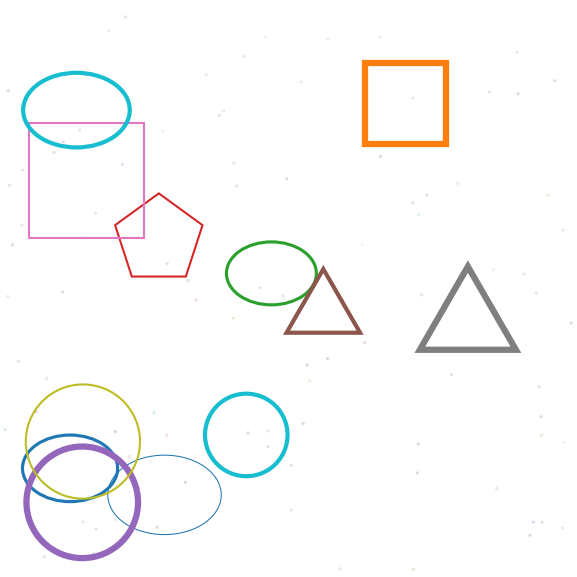[{"shape": "oval", "thickness": 1.5, "radius": 0.41, "center": [0.121, 0.188]}, {"shape": "oval", "thickness": 0.5, "radius": 0.49, "center": [0.285, 0.142]}, {"shape": "square", "thickness": 3, "radius": 0.35, "center": [0.702, 0.82]}, {"shape": "oval", "thickness": 1.5, "radius": 0.39, "center": [0.47, 0.526]}, {"shape": "pentagon", "thickness": 1, "radius": 0.4, "center": [0.275, 0.585]}, {"shape": "circle", "thickness": 3, "radius": 0.48, "center": [0.142, 0.129]}, {"shape": "triangle", "thickness": 2, "radius": 0.37, "center": [0.56, 0.46]}, {"shape": "square", "thickness": 1, "radius": 0.5, "center": [0.15, 0.686]}, {"shape": "triangle", "thickness": 3, "radius": 0.48, "center": [0.81, 0.441]}, {"shape": "circle", "thickness": 1, "radius": 0.49, "center": [0.144, 0.235]}, {"shape": "oval", "thickness": 2, "radius": 0.46, "center": [0.132, 0.808]}, {"shape": "circle", "thickness": 2, "radius": 0.36, "center": [0.426, 0.246]}]